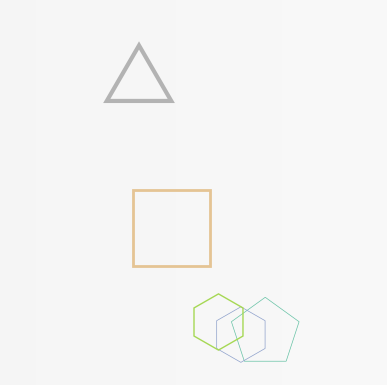[{"shape": "pentagon", "thickness": 0.5, "radius": 0.46, "center": [0.684, 0.136]}, {"shape": "hexagon", "thickness": 0.5, "radius": 0.36, "center": [0.622, 0.131]}, {"shape": "hexagon", "thickness": 1, "radius": 0.36, "center": [0.564, 0.164]}, {"shape": "square", "thickness": 2, "radius": 0.49, "center": [0.442, 0.408]}, {"shape": "triangle", "thickness": 3, "radius": 0.48, "center": [0.359, 0.786]}]